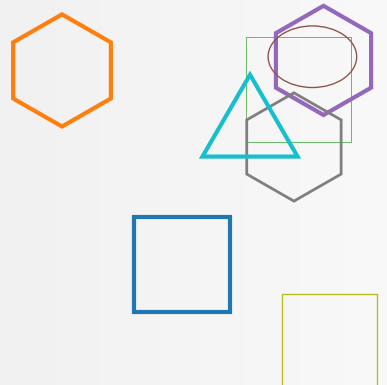[{"shape": "square", "thickness": 3, "radius": 0.62, "center": [0.469, 0.314]}, {"shape": "hexagon", "thickness": 3, "radius": 0.73, "center": [0.16, 0.817]}, {"shape": "square", "thickness": 0.5, "radius": 0.68, "center": [0.77, 0.767]}, {"shape": "hexagon", "thickness": 3, "radius": 0.71, "center": [0.835, 0.843]}, {"shape": "oval", "thickness": 1, "radius": 0.57, "center": [0.806, 0.853]}, {"shape": "hexagon", "thickness": 2, "radius": 0.7, "center": [0.759, 0.618]}, {"shape": "square", "thickness": 1, "radius": 0.61, "center": [0.851, 0.113]}, {"shape": "triangle", "thickness": 3, "radius": 0.71, "center": [0.645, 0.664]}]